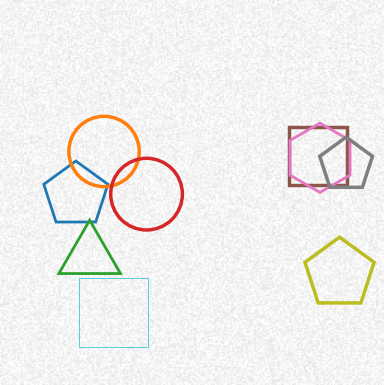[{"shape": "pentagon", "thickness": 2, "radius": 0.44, "center": [0.197, 0.494]}, {"shape": "circle", "thickness": 2.5, "radius": 0.46, "center": [0.27, 0.607]}, {"shape": "triangle", "thickness": 2, "radius": 0.46, "center": [0.233, 0.336]}, {"shape": "circle", "thickness": 2.5, "radius": 0.47, "center": [0.381, 0.496]}, {"shape": "square", "thickness": 2.5, "radius": 0.38, "center": [0.827, 0.595]}, {"shape": "hexagon", "thickness": 2, "radius": 0.45, "center": [0.831, 0.59]}, {"shape": "pentagon", "thickness": 2.5, "radius": 0.36, "center": [0.899, 0.572]}, {"shape": "pentagon", "thickness": 2.5, "radius": 0.47, "center": [0.882, 0.29]}, {"shape": "square", "thickness": 0.5, "radius": 0.45, "center": [0.295, 0.189]}]